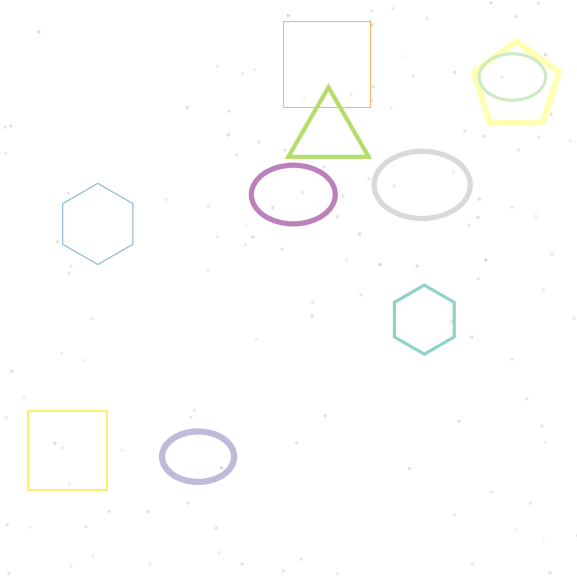[{"shape": "hexagon", "thickness": 1.5, "radius": 0.3, "center": [0.735, 0.446]}, {"shape": "pentagon", "thickness": 3, "radius": 0.39, "center": [0.894, 0.85]}, {"shape": "oval", "thickness": 3, "radius": 0.31, "center": [0.343, 0.208]}, {"shape": "hexagon", "thickness": 0.5, "radius": 0.35, "center": [0.169, 0.611]}, {"shape": "square", "thickness": 0.5, "radius": 0.37, "center": [0.565, 0.888]}, {"shape": "triangle", "thickness": 2, "radius": 0.4, "center": [0.569, 0.768]}, {"shape": "oval", "thickness": 2.5, "radius": 0.42, "center": [0.731, 0.679]}, {"shape": "oval", "thickness": 2.5, "radius": 0.36, "center": [0.508, 0.662]}, {"shape": "oval", "thickness": 1.5, "radius": 0.29, "center": [0.887, 0.866]}, {"shape": "square", "thickness": 1, "radius": 0.34, "center": [0.117, 0.218]}]